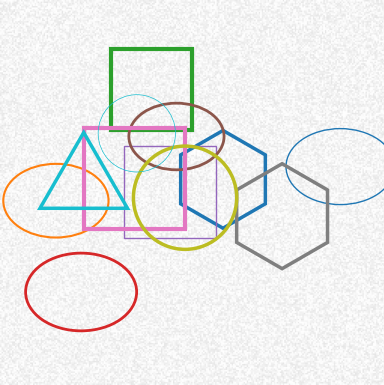[{"shape": "hexagon", "thickness": 2.5, "radius": 0.63, "center": [0.579, 0.534]}, {"shape": "oval", "thickness": 1, "radius": 0.7, "center": [0.884, 0.567]}, {"shape": "oval", "thickness": 1.5, "radius": 0.68, "center": [0.145, 0.479]}, {"shape": "square", "thickness": 3, "radius": 0.53, "center": [0.394, 0.768]}, {"shape": "oval", "thickness": 2, "radius": 0.72, "center": [0.211, 0.242]}, {"shape": "square", "thickness": 1, "radius": 0.6, "center": [0.441, 0.501]}, {"shape": "oval", "thickness": 2, "radius": 0.62, "center": [0.458, 0.645]}, {"shape": "square", "thickness": 3, "radius": 0.66, "center": [0.348, 0.536]}, {"shape": "hexagon", "thickness": 2.5, "radius": 0.68, "center": [0.733, 0.438]}, {"shape": "circle", "thickness": 2.5, "radius": 0.67, "center": [0.481, 0.486]}, {"shape": "circle", "thickness": 0.5, "radius": 0.5, "center": [0.355, 0.654]}, {"shape": "triangle", "thickness": 2.5, "radius": 0.66, "center": [0.217, 0.525]}]